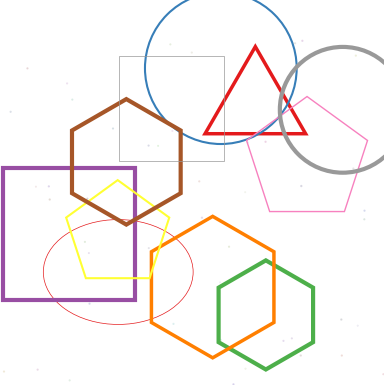[{"shape": "triangle", "thickness": 2.5, "radius": 0.75, "center": [0.663, 0.728]}, {"shape": "oval", "thickness": 0.5, "radius": 0.97, "center": [0.307, 0.293]}, {"shape": "circle", "thickness": 1.5, "radius": 0.99, "center": [0.574, 0.823]}, {"shape": "hexagon", "thickness": 3, "radius": 0.71, "center": [0.69, 0.182]}, {"shape": "square", "thickness": 3, "radius": 0.86, "center": [0.179, 0.392]}, {"shape": "hexagon", "thickness": 2.5, "radius": 0.92, "center": [0.552, 0.254]}, {"shape": "pentagon", "thickness": 1.5, "radius": 0.7, "center": [0.306, 0.391]}, {"shape": "hexagon", "thickness": 3, "radius": 0.81, "center": [0.328, 0.58]}, {"shape": "pentagon", "thickness": 1, "radius": 0.83, "center": [0.798, 0.584]}, {"shape": "circle", "thickness": 3, "radius": 0.82, "center": [0.89, 0.715]}, {"shape": "square", "thickness": 0.5, "radius": 0.68, "center": [0.445, 0.718]}]